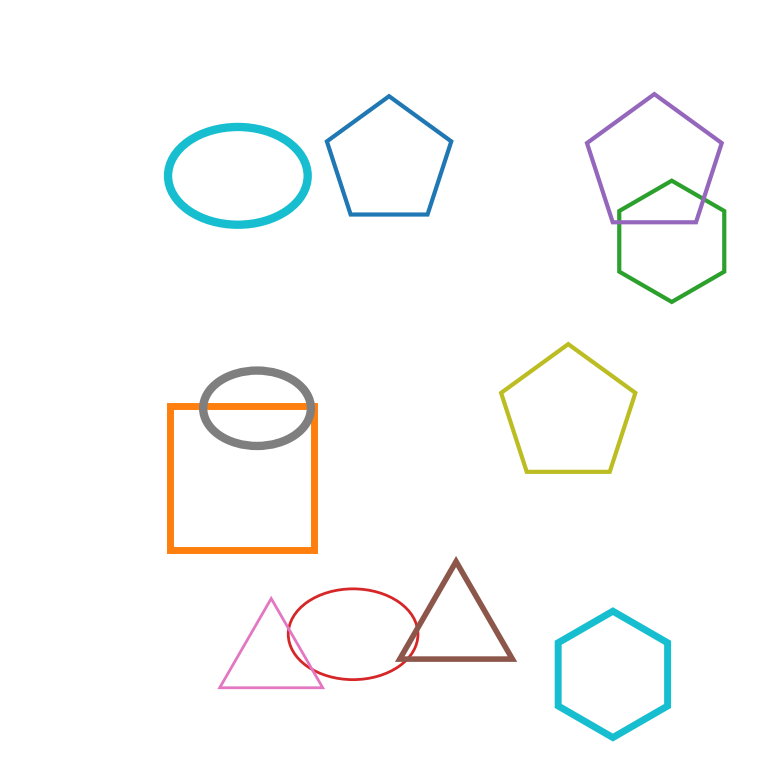[{"shape": "pentagon", "thickness": 1.5, "radius": 0.42, "center": [0.505, 0.79]}, {"shape": "square", "thickness": 2.5, "radius": 0.47, "center": [0.314, 0.38]}, {"shape": "hexagon", "thickness": 1.5, "radius": 0.39, "center": [0.872, 0.687]}, {"shape": "oval", "thickness": 1, "radius": 0.42, "center": [0.459, 0.176]}, {"shape": "pentagon", "thickness": 1.5, "radius": 0.46, "center": [0.85, 0.786]}, {"shape": "triangle", "thickness": 2, "radius": 0.42, "center": [0.592, 0.186]}, {"shape": "triangle", "thickness": 1, "radius": 0.39, "center": [0.352, 0.145]}, {"shape": "oval", "thickness": 3, "radius": 0.35, "center": [0.334, 0.47]}, {"shape": "pentagon", "thickness": 1.5, "radius": 0.46, "center": [0.738, 0.461]}, {"shape": "oval", "thickness": 3, "radius": 0.45, "center": [0.309, 0.772]}, {"shape": "hexagon", "thickness": 2.5, "radius": 0.41, "center": [0.796, 0.124]}]